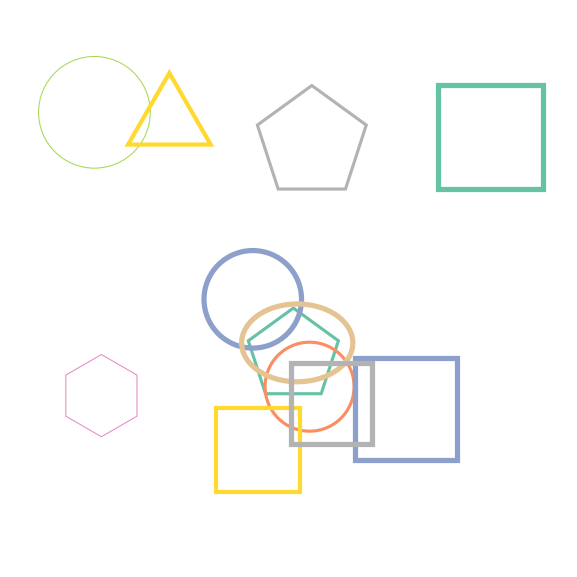[{"shape": "pentagon", "thickness": 1.5, "radius": 0.41, "center": [0.508, 0.384]}, {"shape": "square", "thickness": 2.5, "radius": 0.45, "center": [0.85, 0.762]}, {"shape": "circle", "thickness": 1.5, "radius": 0.39, "center": [0.536, 0.33]}, {"shape": "circle", "thickness": 2.5, "radius": 0.42, "center": [0.438, 0.481]}, {"shape": "square", "thickness": 2.5, "radius": 0.44, "center": [0.703, 0.291]}, {"shape": "hexagon", "thickness": 0.5, "radius": 0.36, "center": [0.176, 0.314]}, {"shape": "circle", "thickness": 0.5, "radius": 0.48, "center": [0.163, 0.805]}, {"shape": "triangle", "thickness": 2, "radius": 0.41, "center": [0.293, 0.79]}, {"shape": "square", "thickness": 2, "radius": 0.36, "center": [0.447, 0.22]}, {"shape": "oval", "thickness": 2.5, "radius": 0.48, "center": [0.515, 0.405]}, {"shape": "square", "thickness": 2.5, "radius": 0.35, "center": [0.573, 0.3]}, {"shape": "pentagon", "thickness": 1.5, "radius": 0.5, "center": [0.54, 0.752]}]